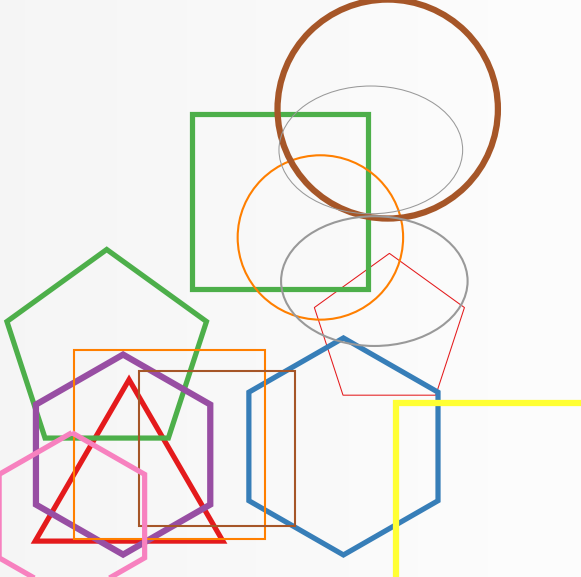[{"shape": "pentagon", "thickness": 0.5, "radius": 0.68, "center": [0.67, 0.425]}, {"shape": "triangle", "thickness": 2.5, "radius": 0.93, "center": [0.222, 0.155]}, {"shape": "hexagon", "thickness": 2.5, "radius": 0.94, "center": [0.591, 0.226]}, {"shape": "square", "thickness": 2.5, "radius": 0.76, "center": [0.481, 0.65]}, {"shape": "pentagon", "thickness": 2.5, "radius": 0.9, "center": [0.184, 0.387]}, {"shape": "hexagon", "thickness": 3, "radius": 0.87, "center": [0.212, 0.212]}, {"shape": "square", "thickness": 1, "radius": 0.82, "center": [0.291, 0.229]}, {"shape": "circle", "thickness": 1, "radius": 0.71, "center": [0.551, 0.588]}, {"shape": "square", "thickness": 3, "radius": 0.94, "center": [0.871, 0.113]}, {"shape": "square", "thickness": 1, "radius": 0.67, "center": [0.374, 0.223]}, {"shape": "circle", "thickness": 3, "radius": 0.95, "center": [0.667, 0.81]}, {"shape": "hexagon", "thickness": 2.5, "radius": 0.72, "center": [0.124, 0.105]}, {"shape": "oval", "thickness": 0.5, "radius": 0.79, "center": [0.638, 0.74]}, {"shape": "oval", "thickness": 1, "radius": 0.8, "center": [0.644, 0.512]}]